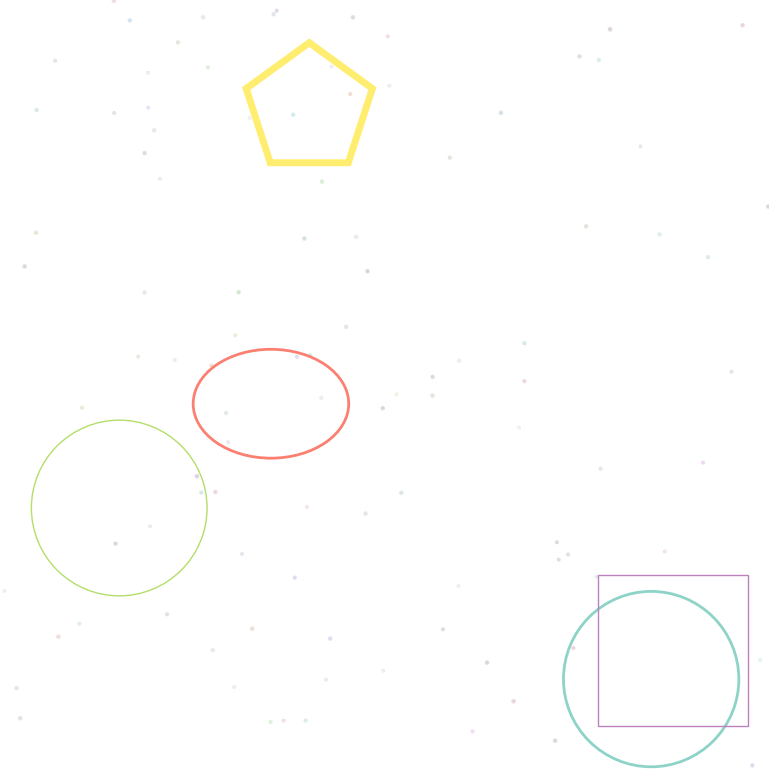[{"shape": "circle", "thickness": 1, "radius": 0.57, "center": [0.846, 0.118]}, {"shape": "oval", "thickness": 1, "radius": 0.51, "center": [0.352, 0.476]}, {"shape": "circle", "thickness": 0.5, "radius": 0.57, "center": [0.155, 0.34]}, {"shape": "square", "thickness": 0.5, "radius": 0.49, "center": [0.874, 0.155]}, {"shape": "pentagon", "thickness": 2.5, "radius": 0.43, "center": [0.402, 0.858]}]